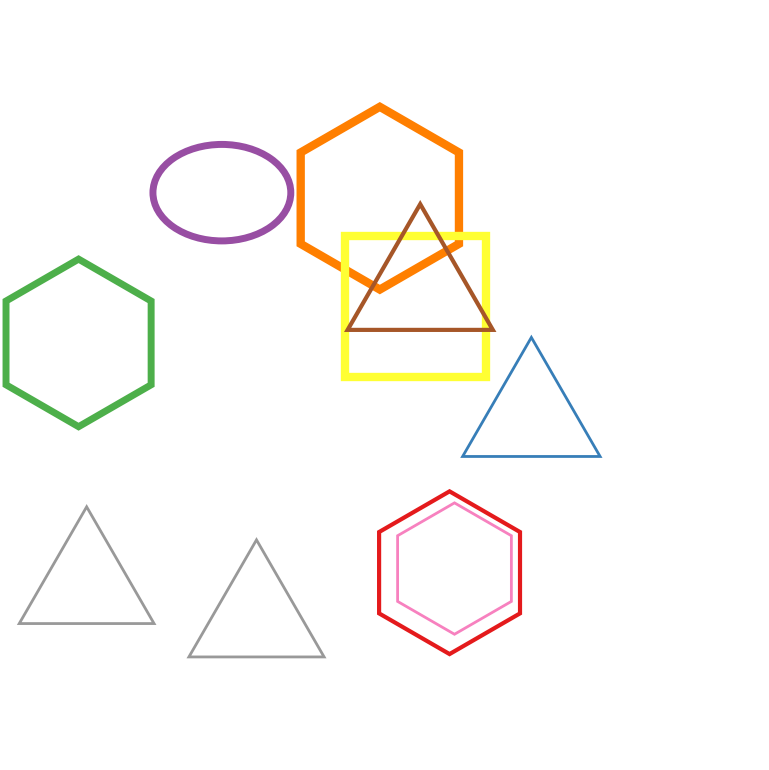[{"shape": "hexagon", "thickness": 1.5, "radius": 0.53, "center": [0.584, 0.256]}, {"shape": "triangle", "thickness": 1, "radius": 0.52, "center": [0.69, 0.459]}, {"shape": "hexagon", "thickness": 2.5, "radius": 0.54, "center": [0.102, 0.555]}, {"shape": "oval", "thickness": 2.5, "radius": 0.45, "center": [0.288, 0.75]}, {"shape": "hexagon", "thickness": 3, "radius": 0.59, "center": [0.493, 0.743]}, {"shape": "square", "thickness": 3, "radius": 0.46, "center": [0.539, 0.602]}, {"shape": "triangle", "thickness": 1.5, "radius": 0.54, "center": [0.546, 0.626]}, {"shape": "hexagon", "thickness": 1, "radius": 0.43, "center": [0.59, 0.262]}, {"shape": "triangle", "thickness": 1, "radius": 0.51, "center": [0.113, 0.241]}, {"shape": "triangle", "thickness": 1, "radius": 0.51, "center": [0.333, 0.198]}]